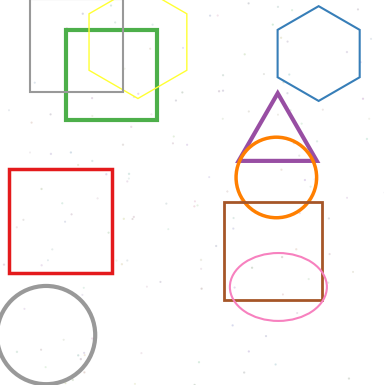[{"shape": "square", "thickness": 2.5, "radius": 0.67, "center": [0.156, 0.426]}, {"shape": "hexagon", "thickness": 1.5, "radius": 0.62, "center": [0.828, 0.861]}, {"shape": "square", "thickness": 3, "radius": 0.59, "center": [0.29, 0.805]}, {"shape": "triangle", "thickness": 3, "radius": 0.59, "center": [0.721, 0.641]}, {"shape": "circle", "thickness": 2.5, "radius": 0.52, "center": [0.718, 0.539]}, {"shape": "hexagon", "thickness": 1, "radius": 0.73, "center": [0.358, 0.891]}, {"shape": "square", "thickness": 2, "radius": 0.64, "center": [0.709, 0.349]}, {"shape": "oval", "thickness": 1.5, "radius": 0.63, "center": [0.723, 0.255]}, {"shape": "square", "thickness": 1.5, "radius": 0.6, "center": [0.198, 0.881]}, {"shape": "circle", "thickness": 3, "radius": 0.64, "center": [0.12, 0.13]}]